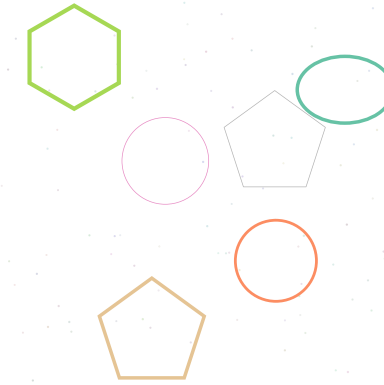[{"shape": "oval", "thickness": 2.5, "radius": 0.62, "center": [0.896, 0.767]}, {"shape": "circle", "thickness": 2, "radius": 0.53, "center": [0.717, 0.323]}, {"shape": "circle", "thickness": 0.5, "radius": 0.56, "center": [0.429, 0.582]}, {"shape": "hexagon", "thickness": 3, "radius": 0.67, "center": [0.193, 0.851]}, {"shape": "pentagon", "thickness": 2.5, "radius": 0.72, "center": [0.394, 0.134]}, {"shape": "pentagon", "thickness": 0.5, "radius": 0.69, "center": [0.714, 0.627]}]